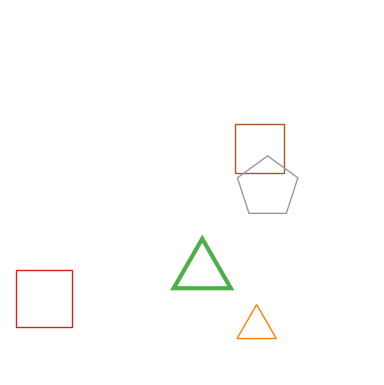[{"shape": "square", "thickness": 1, "radius": 0.37, "center": [0.115, 0.224]}, {"shape": "triangle", "thickness": 3, "radius": 0.43, "center": [0.525, 0.294]}, {"shape": "triangle", "thickness": 1, "radius": 0.29, "center": [0.667, 0.15]}, {"shape": "square", "thickness": 1, "radius": 0.32, "center": [0.674, 0.614]}, {"shape": "pentagon", "thickness": 1, "radius": 0.41, "center": [0.695, 0.513]}]